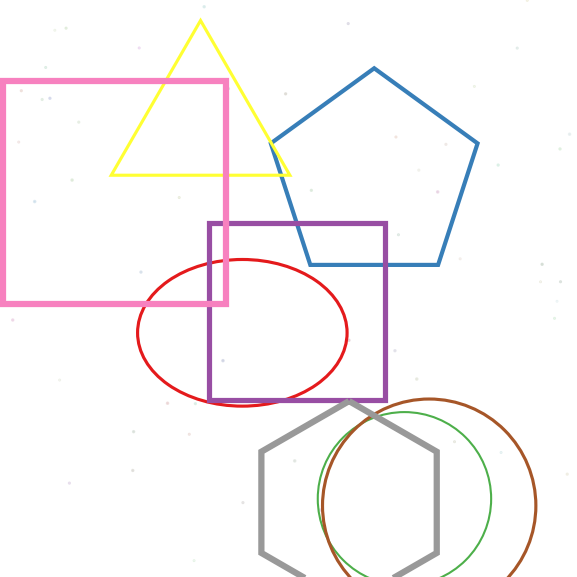[{"shape": "oval", "thickness": 1.5, "radius": 0.91, "center": [0.42, 0.423]}, {"shape": "pentagon", "thickness": 2, "radius": 0.94, "center": [0.648, 0.693]}, {"shape": "circle", "thickness": 1, "radius": 0.75, "center": [0.7, 0.135]}, {"shape": "square", "thickness": 2.5, "radius": 0.76, "center": [0.514, 0.46]}, {"shape": "triangle", "thickness": 1.5, "radius": 0.89, "center": [0.347, 0.785]}, {"shape": "circle", "thickness": 1.5, "radius": 0.92, "center": [0.743, 0.123]}, {"shape": "square", "thickness": 3, "radius": 0.97, "center": [0.198, 0.666]}, {"shape": "hexagon", "thickness": 3, "radius": 0.88, "center": [0.604, 0.129]}]